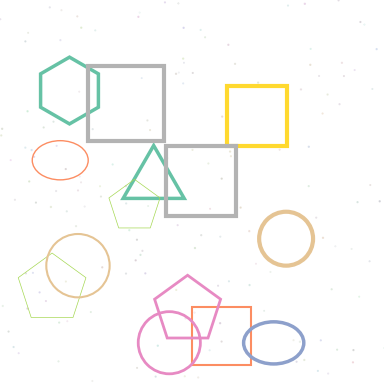[{"shape": "hexagon", "thickness": 2.5, "radius": 0.43, "center": [0.181, 0.765]}, {"shape": "triangle", "thickness": 2.5, "radius": 0.46, "center": [0.399, 0.53]}, {"shape": "oval", "thickness": 1, "radius": 0.36, "center": [0.156, 0.584]}, {"shape": "square", "thickness": 1.5, "radius": 0.38, "center": [0.576, 0.127]}, {"shape": "oval", "thickness": 2.5, "radius": 0.39, "center": [0.711, 0.109]}, {"shape": "circle", "thickness": 2, "radius": 0.4, "center": [0.44, 0.11]}, {"shape": "pentagon", "thickness": 2, "radius": 0.45, "center": [0.487, 0.195]}, {"shape": "pentagon", "thickness": 0.5, "radius": 0.35, "center": [0.349, 0.464]}, {"shape": "pentagon", "thickness": 0.5, "radius": 0.46, "center": [0.135, 0.25]}, {"shape": "square", "thickness": 3, "radius": 0.39, "center": [0.667, 0.698]}, {"shape": "circle", "thickness": 3, "radius": 0.35, "center": [0.743, 0.38]}, {"shape": "circle", "thickness": 1.5, "radius": 0.41, "center": [0.203, 0.31]}, {"shape": "square", "thickness": 3, "radius": 0.45, "center": [0.522, 0.529]}, {"shape": "square", "thickness": 3, "radius": 0.49, "center": [0.327, 0.731]}]